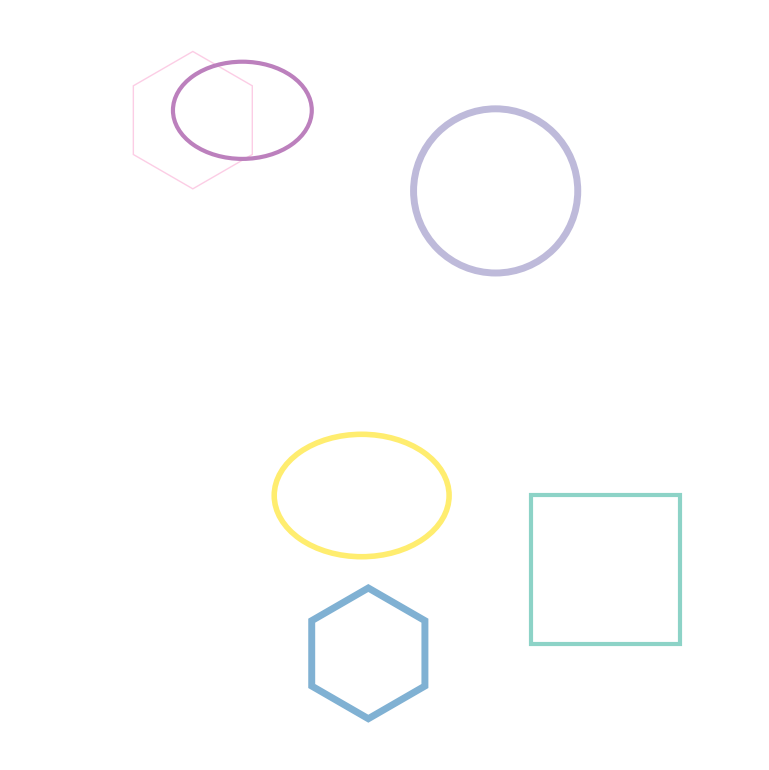[{"shape": "square", "thickness": 1.5, "radius": 0.48, "center": [0.787, 0.261]}, {"shape": "circle", "thickness": 2.5, "radius": 0.53, "center": [0.644, 0.752]}, {"shape": "hexagon", "thickness": 2.5, "radius": 0.42, "center": [0.478, 0.151]}, {"shape": "hexagon", "thickness": 0.5, "radius": 0.45, "center": [0.25, 0.844]}, {"shape": "oval", "thickness": 1.5, "radius": 0.45, "center": [0.315, 0.857]}, {"shape": "oval", "thickness": 2, "radius": 0.57, "center": [0.47, 0.356]}]